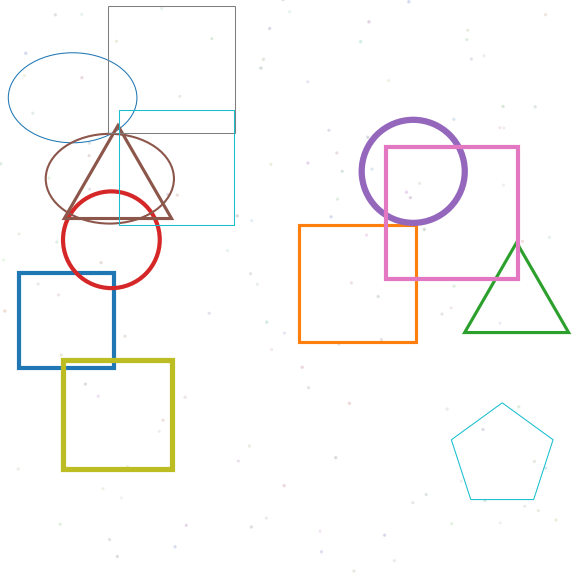[{"shape": "oval", "thickness": 0.5, "radius": 0.56, "center": [0.126, 0.83]}, {"shape": "square", "thickness": 2, "radius": 0.41, "center": [0.115, 0.444]}, {"shape": "square", "thickness": 1.5, "radius": 0.51, "center": [0.619, 0.508]}, {"shape": "triangle", "thickness": 1.5, "radius": 0.52, "center": [0.895, 0.475]}, {"shape": "circle", "thickness": 2, "radius": 0.42, "center": [0.193, 0.584]}, {"shape": "circle", "thickness": 3, "radius": 0.45, "center": [0.716, 0.702]}, {"shape": "oval", "thickness": 1, "radius": 0.56, "center": [0.19, 0.69]}, {"shape": "triangle", "thickness": 1.5, "radius": 0.54, "center": [0.204, 0.674]}, {"shape": "square", "thickness": 2, "radius": 0.57, "center": [0.782, 0.631]}, {"shape": "square", "thickness": 0.5, "radius": 0.55, "center": [0.297, 0.879]}, {"shape": "square", "thickness": 2.5, "radius": 0.47, "center": [0.204, 0.281]}, {"shape": "pentagon", "thickness": 0.5, "radius": 0.46, "center": [0.87, 0.209]}, {"shape": "square", "thickness": 0.5, "radius": 0.5, "center": [0.306, 0.709]}]